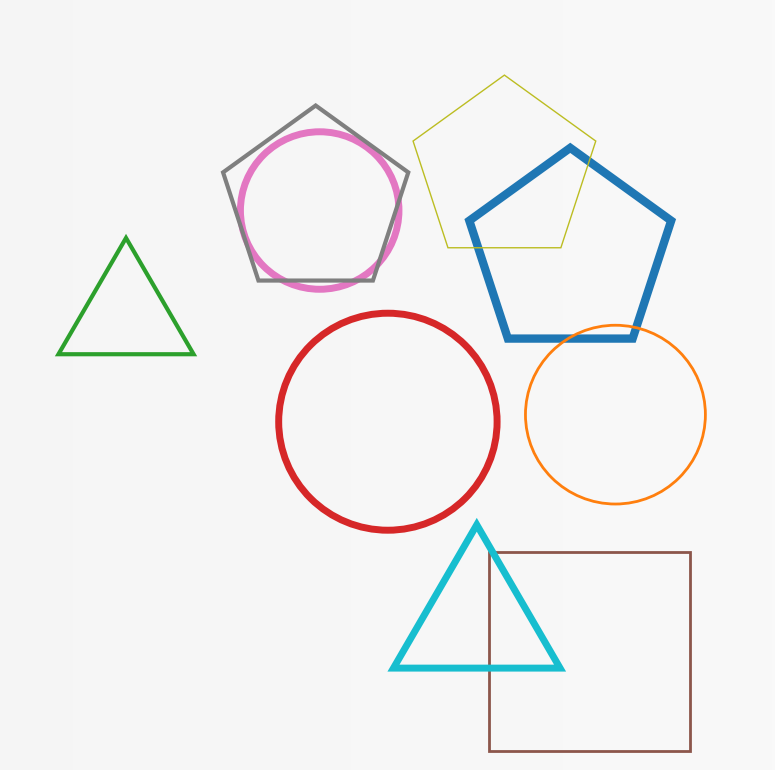[{"shape": "pentagon", "thickness": 3, "radius": 0.68, "center": [0.736, 0.671]}, {"shape": "circle", "thickness": 1, "radius": 0.58, "center": [0.794, 0.462]}, {"shape": "triangle", "thickness": 1.5, "radius": 0.5, "center": [0.163, 0.59]}, {"shape": "circle", "thickness": 2.5, "radius": 0.7, "center": [0.501, 0.452]}, {"shape": "square", "thickness": 1, "radius": 0.65, "center": [0.761, 0.154]}, {"shape": "circle", "thickness": 2.5, "radius": 0.51, "center": [0.413, 0.727]}, {"shape": "pentagon", "thickness": 1.5, "radius": 0.63, "center": [0.407, 0.737]}, {"shape": "pentagon", "thickness": 0.5, "radius": 0.62, "center": [0.651, 0.779]}, {"shape": "triangle", "thickness": 2.5, "radius": 0.62, "center": [0.615, 0.194]}]